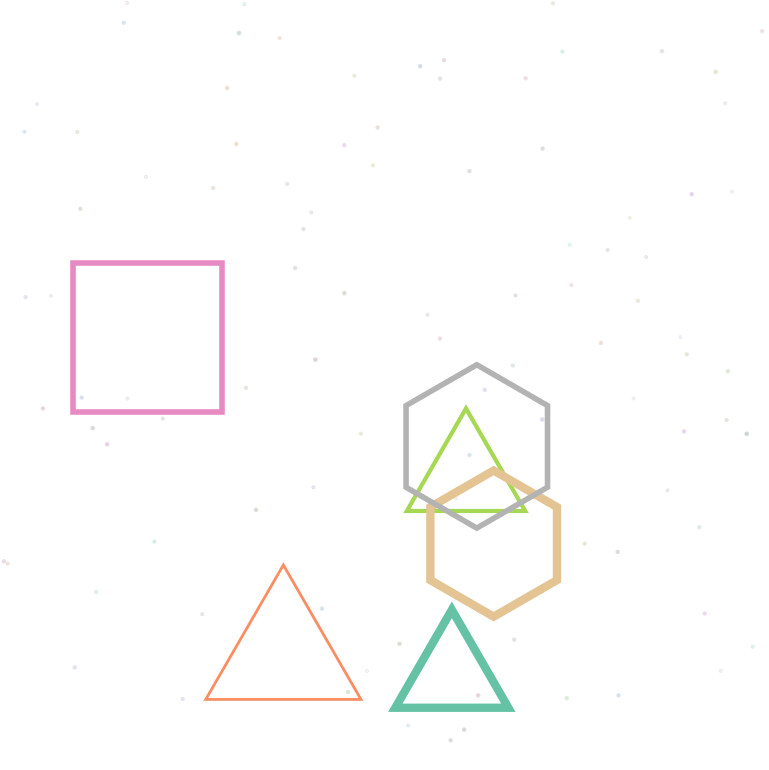[{"shape": "triangle", "thickness": 3, "radius": 0.42, "center": [0.587, 0.123]}, {"shape": "triangle", "thickness": 1, "radius": 0.58, "center": [0.368, 0.15]}, {"shape": "square", "thickness": 2, "radius": 0.48, "center": [0.191, 0.561]}, {"shape": "triangle", "thickness": 1.5, "radius": 0.44, "center": [0.605, 0.381]}, {"shape": "hexagon", "thickness": 3, "radius": 0.47, "center": [0.641, 0.294]}, {"shape": "hexagon", "thickness": 2, "radius": 0.53, "center": [0.619, 0.42]}]